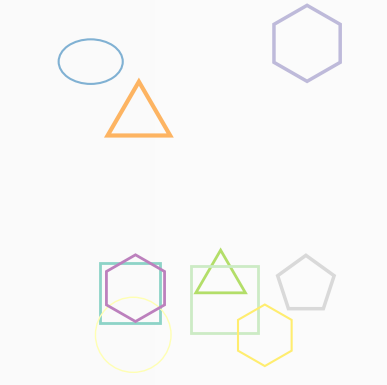[{"shape": "square", "thickness": 2, "radius": 0.39, "center": [0.336, 0.24]}, {"shape": "circle", "thickness": 1, "radius": 0.49, "center": [0.344, 0.13]}, {"shape": "hexagon", "thickness": 2.5, "radius": 0.49, "center": [0.792, 0.887]}, {"shape": "oval", "thickness": 1.5, "radius": 0.41, "center": [0.234, 0.84]}, {"shape": "triangle", "thickness": 3, "radius": 0.47, "center": [0.358, 0.695]}, {"shape": "triangle", "thickness": 2, "radius": 0.37, "center": [0.569, 0.276]}, {"shape": "pentagon", "thickness": 2.5, "radius": 0.38, "center": [0.789, 0.26]}, {"shape": "hexagon", "thickness": 2, "radius": 0.43, "center": [0.35, 0.251]}, {"shape": "square", "thickness": 2, "radius": 0.43, "center": [0.58, 0.223]}, {"shape": "hexagon", "thickness": 1.5, "radius": 0.4, "center": [0.683, 0.129]}]